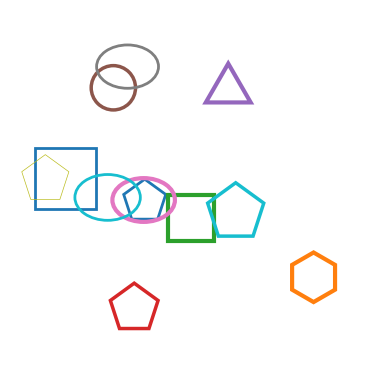[{"shape": "square", "thickness": 2, "radius": 0.4, "center": [0.17, 0.536]}, {"shape": "pentagon", "thickness": 2, "radius": 0.29, "center": [0.376, 0.477]}, {"shape": "hexagon", "thickness": 3, "radius": 0.32, "center": [0.814, 0.28]}, {"shape": "square", "thickness": 3, "radius": 0.3, "center": [0.496, 0.435]}, {"shape": "pentagon", "thickness": 2.5, "radius": 0.33, "center": [0.349, 0.199]}, {"shape": "triangle", "thickness": 3, "radius": 0.34, "center": [0.593, 0.768]}, {"shape": "circle", "thickness": 2.5, "radius": 0.29, "center": [0.294, 0.772]}, {"shape": "oval", "thickness": 3, "radius": 0.41, "center": [0.373, 0.481]}, {"shape": "oval", "thickness": 2, "radius": 0.4, "center": [0.331, 0.827]}, {"shape": "pentagon", "thickness": 0.5, "radius": 0.32, "center": [0.118, 0.534]}, {"shape": "pentagon", "thickness": 2.5, "radius": 0.38, "center": [0.612, 0.449]}, {"shape": "oval", "thickness": 2, "radius": 0.43, "center": [0.28, 0.487]}]